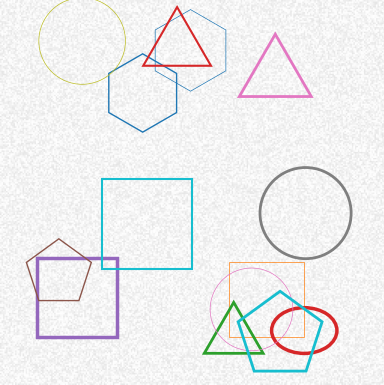[{"shape": "hexagon", "thickness": 0.5, "radius": 0.53, "center": [0.495, 0.869]}, {"shape": "hexagon", "thickness": 1, "radius": 0.51, "center": [0.371, 0.759]}, {"shape": "square", "thickness": 0.5, "radius": 0.48, "center": [0.692, 0.222]}, {"shape": "triangle", "thickness": 2, "radius": 0.44, "center": [0.607, 0.126]}, {"shape": "triangle", "thickness": 1.5, "radius": 0.51, "center": [0.46, 0.88]}, {"shape": "oval", "thickness": 2.5, "radius": 0.42, "center": [0.79, 0.141]}, {"shape": "square", "thickness": 2.5, "radius": 0.52, "center": [0.2, 0.228]}, {"shape": "pentagon", "thickness": 1, "radius": 0.44, "center": [0.153, 0.291]}, {"shape": "circle", "thickness": 0.5, "radius": 0.54, "center": [0.653, 0.196]}, {"shape": "triangle", "thickness": 2, "radius": 0.54, "center": [0.715, 0.803]}, {"shape": "circle", "thickness": 2, "radius": 0.59, "center": [0.794, 0.446]}, {"shape": "circle", "thickness": 0.5, "radius": 0.56, "center": [0.213, 0.894]}, {"shape": "square", "thickness": 1.5, "radius": 0.58, "center": [0.381, 0.419]}, {"shape": "pentagon", "thickness": 2, "radius": 0.57, "center": [0.728, 0.129]}]